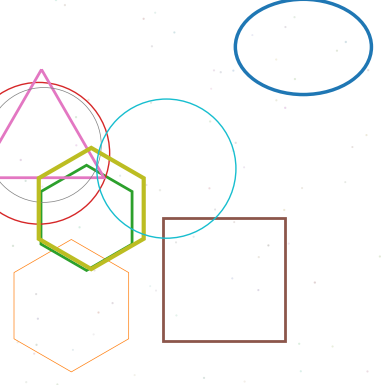[{"shape": "oval", "thickness": 2.5, "radius": 0.88, "center": [0.788, 0.878]}, {"shape": "hexagon", "thickness": 0.5, "radius": 0.86, "center": [0.185, 0.206]}, {"shape": "hexagon", "thickness": 2, "radius": 0.68, "center": [0.225, 0.434]}, {"shape": "circle", "thickness": 1, "radius": 0.92, "center": [0.101, 0.602]}, {"shape": "square", "thickness": 2, "radius": 0.8, "center": [0.582, 0.275]}, {"shape": "triangle", "thickness": 2, "radius": 0.94, "center": [0.108, 0.632]}, {"shape": "circle", "thickness": 0.5, "radius": 0.75, "center": [0.114, 0.624]}, {"shape": "hexagon", "thickness": 3, "radius": 0.79, "center": [0.237, 0.458]}, {"shape": "circle", "thickness": 1, "radius": 0.9, "center": [0.432, 0.562]}]